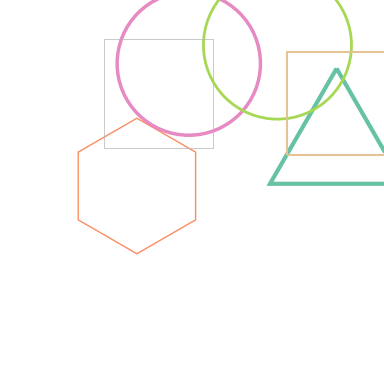[{"shape": "triangle", "thickness": 3, "radius": 1.0, "center": [0.874, 0.622]}, {"shape": "hexagon", "thickness": 1, "radius": 0.88, "center": [0.356, 0.517]}, {"shape": "circle", "thickness": 2.5, "radius": 0.93, "center": [0.49, 0.835]}, {"shape": "circle", "thickness": 2, "radius": 0.96, "center": [0.721, 0.883]}, {"shape": "square", "thickness": 1.5, "radius": 0.67, "center": [0.881, 0.731]}, {"shape": "square", "thickness": 0.5, "radius": 0.71, "center": [0.411, 0.757]}]